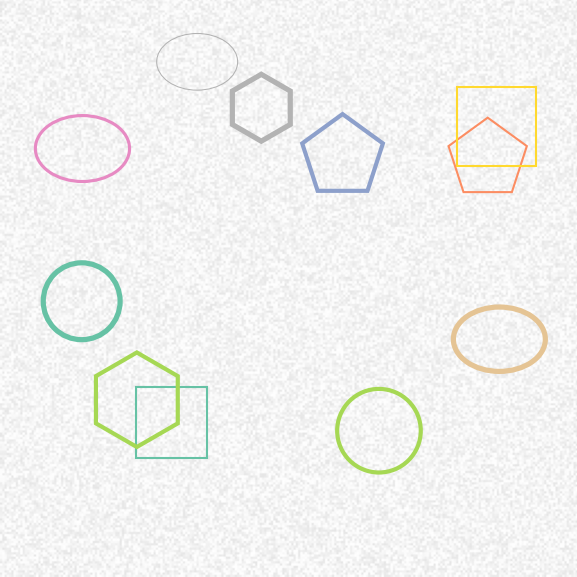[{"shape": "square", "thickness": 1, "radius": 0.31, "center": [0.296, 0.267]}, {"shape": "circle", "thickness": 2.5, "radius": 0.33, "center": [0.141, 0.477]}, {"shape": "pentagon", "thickness": 1, "radius": 0.36, "center": [0.844, 0.724]}, {"shape": "pentagon", "thickness": 2, "radius": 0.37, "center": [0.593, 0.728]}, {"shape": "oval", "thickness": 1.5, "radius": 0.41, "center": [0.143, 0.742]}, {"shape": "hexagon", "thickness": 2, "radius": 0.41, "center": [0.237, 0.307]}, {"shape": "circle", "thickness": 2, "radius": 0.36, "center": [0.656, 0.253]}, {"shape": "square", "thickness": 1, "radius": 0.34, "center": [0.86, 0.78]}, {"shape": "oval", "thickness": 2.5, "radius": 0.4, "center": [0.865, 0.412]}, {"shape": "oval", "thickness": 0.5, "radius": 0.35, "center": [0.341, 0.892]}, {"shape": "hexagon", "thickness": 2.5, "radius": 0.29, "center": [0.452, 0.813]}]